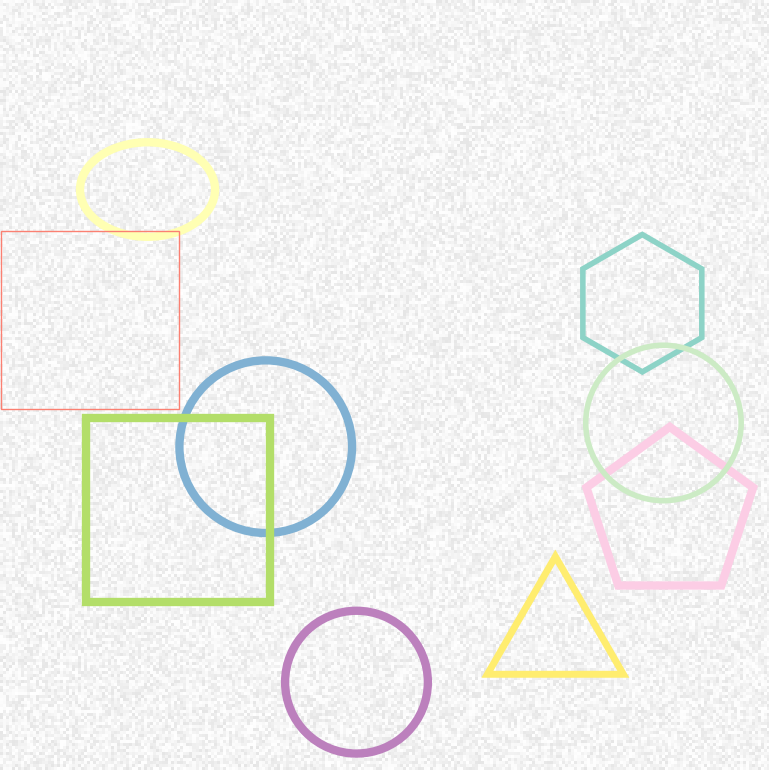[{"shape": "hexagon", "thickness": 2, "radius": 0.45, "center": [0.834, 0.606]}, {"shape": "oval", "thickness": 3, "radius": 0.44, "center": [0.192, 0.754]}, {"shape": "square", "thickness": 0.5, "radius": 0.58, "center": [0.117, 0.584]}, {"shape": "circle", "thickness": 3, "radius": 0.56, "center": [0.345, 0.42]}, {"shape": "square", "thickness": 3, "radius": 0.6, "center": [0.231, 0.338]}, {"shape": "pentagon", "thickness": 3, "radius": 0.57, "center": [0.87, 0.332]}, {"shape": "circle", "thickness": 3, "radius": 0.46, "center": [0.463, 0.114]}, {"shape": "circle", "thickness": 2, "radius": 0.5, "center": [0.862, 0.451]}, {"shape": "triangle", "thickness": 2.5, "radius": 0.51, "center": [0.721, 0.175]}]